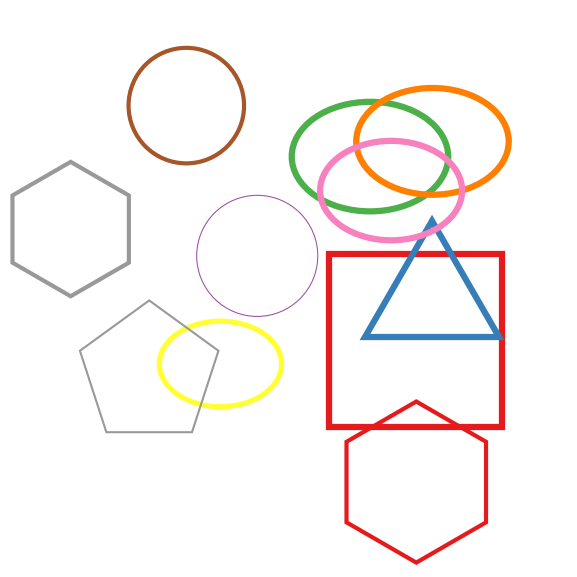[{"shape": "square", "thickness": 3, "radius": 0.75, "center": [0.72, 0.409]}, {"shape": "hexagon", "thickness": 2, "radius": 0.7, "center": [0.721, 0.164]}, {"shape": "triangle", "thickness": 3, "radius": 0.67, "center": [0.748, 0.483]}, {"shape": "oval", "thickness": 3, "radius": 0.68, "center": [0.641, 0.728]}, {"shape": "circle", "thickness": 0.5, "radius": 0.52, "center": [0.445, 0.556]}, {"shape": "oval", "thickness": 3, "radius": 0.66, "center": [0.749, 0.754]}, {"shape": "oval", "thickness": 2.5, "radius": 0.53, "center": [0.382, 0.369]}, {"shape": "circle", "thickness": 2, "radius": 0.5, "center": [0.323, 0.816]}, {"shape": "oval", "thickness": 3, "radius": 0.61, "center": [0.677, 0.669]}, {"shape": "pentagon", "thickness": 1, "radius": 0.63, "center": [0.258, 0.353]}, {"shape": "hexagon", "thickness": 2, "radius": 0.58, "center": [0.122, 0.602]}]